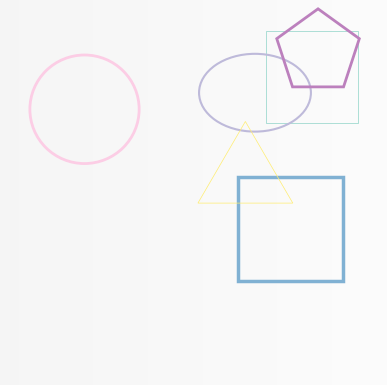[{"shape": "square", "thickness": 0.5, "radius": 0.6, "center": [0.805, 0.801]}, {"shape": "oval", "thickness": 1.5, "radius": 0.72, "center": [0.658, 0.759]}, {"shape": "square", "thickness": 2.5, "radius": 0.68, "center": [0.75, 0.406]}, {"shape": "circle", "thickness": 2, "radius": 0.7, "center": [0.218, 0.716]}, {"shape": "pentagon", "thickness": 2, "radius": 0.56, "center": [0.821, 0.865]}, {"shape": "triangle", "thickness": 0.5, "radius": 0.71, "center": [0.633, 0.543]}]